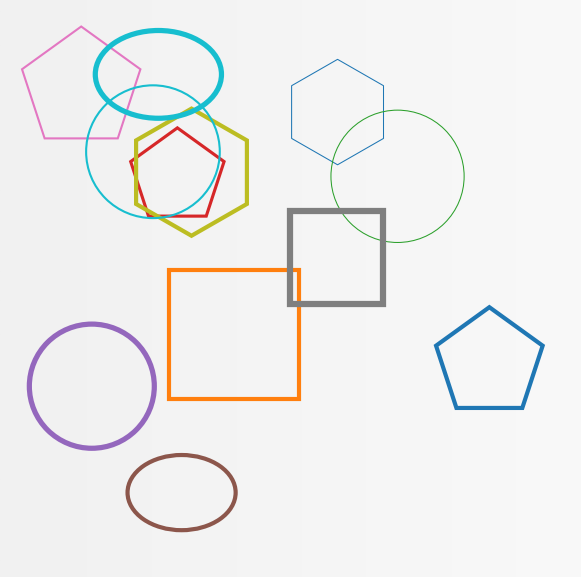[{"shape": "pentagon", "thickness": 2, "radius": 0.48, "center": [0.842, 0.371]}, {"shape": "hexagon", "thickness": 0.5, "radius": 0.46, "center": [0.581, 0.805]}, {"shape": "square", "thickness": 2, "radius": 0.56, "center": [0.402, 0.42]}, {"shape": "circle", "thickness": 0.5, "radius": 0.57, "center": [0.684, 0.694]}, {"shape": "pentagon", "thickness": 1.5, "radius": 0.42, "center": [0.305, 0.693]}, {"shape": "circle", "thickness": 2.5, "radius": 0.54, "center": [0.158, 0.33]}, {"shape": "oval", "thickness": 2, "radius": 0.46, "center": [0.312, 0.146]}, {"shape": "pentagon", "thickness": 1, "radius": 0.54, "center": [0.14, 0.846]}, {"shape": "square", "thickness": 3, "radius": 0.4, "center": [0.579, 0.554]}, {"shape": "hexagon", "thickness": 2, "radius": 0.55, "center": [0.329, 0.701]}, {"shape": "circle", "thickness": 1, "radius": 0.57, "center": [0.263, 0.736]}, {"shape": "oval", "thickness": 2.5, "radius": 0.54, "center": [0.272, 0.87]}]